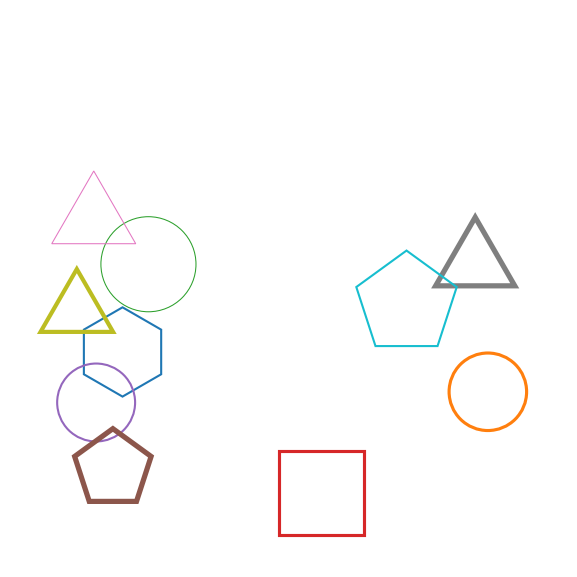[{"shape": "hexagon", "thickness": 1, "radius": 0.39, "center": [0.212, 0.39]}, {"shape": "circle", "thickness": 1.5, "radius": 0.34, "center": [0.845, 0.321]}, {"shape": "circle", "thickness": 0.5, "radius": 0.41, "center": [0.257, 0.542]}, {"shape": "square", "thickness": 1.5, "radius": 0.36, "center": [0.557, 0.146]}, {"shape": "circle", "thickness": 1, "radius": 0.34, "center": [0.166, 0.302]}, {"shape": "pentagon", "thickness": 2.5, "radius": 0.35, "center": [0.195, 0.187]}, {"shape": "triangle", "thickness": 0.5, "radius": 0.42, "center": [0.162, 0.619]}, {"shape": "triangle", "thickness": 2.5, "radius": 0.4, "center": [0.823, 0.544]}, {"shape": "triangle", "thickness": 2, "radius": 0.36, "center": [0.133, 0.461]}, {"shape": "pentagon", "thickness": 1, "radius": 0.46, "center": [0.704, 0.474]}]